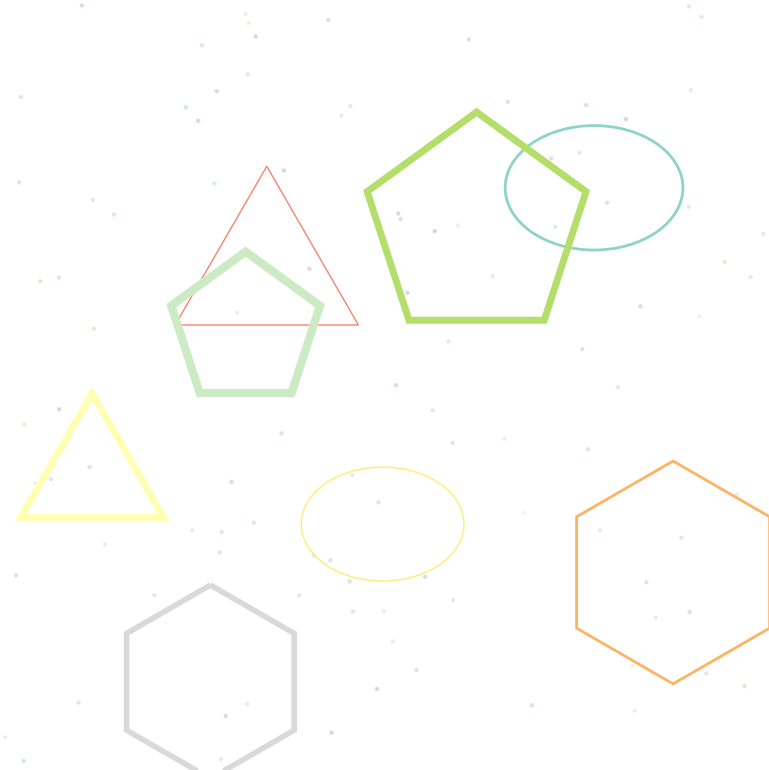[{"shape": "oval", "thickness": 1, "radius": 0.58, "center": [0.772, 0.756]}, {"shape": "triangle", "thickness": 2.5, "radius": 0.54, "center": [0.12, 0.382]}, {"shape": "triangle", "thickness": 0.5, "radius": 0.69, "center": [0.346, 0.647]}, {"shape": "hexagon", "thickness": 1, "radius": 0.72, "center": [0.874, 0.257]}, {"shape": "pentagon", "thickness": 2.5, "radius": 0.75, "center": [0.619, 0.705]}, {"shape": "hexagon", "thickness": 2, "radius": 0.63, "center": [0.273, 0.115]}, {"shape": "pentagon", "thickness": 3, "radius": 0.51, "center": [0.319, 0.572]}, {"shape": "oval", "thickness": 0.5, "radius": 0.53, "center": [0.497, 0.319]}]